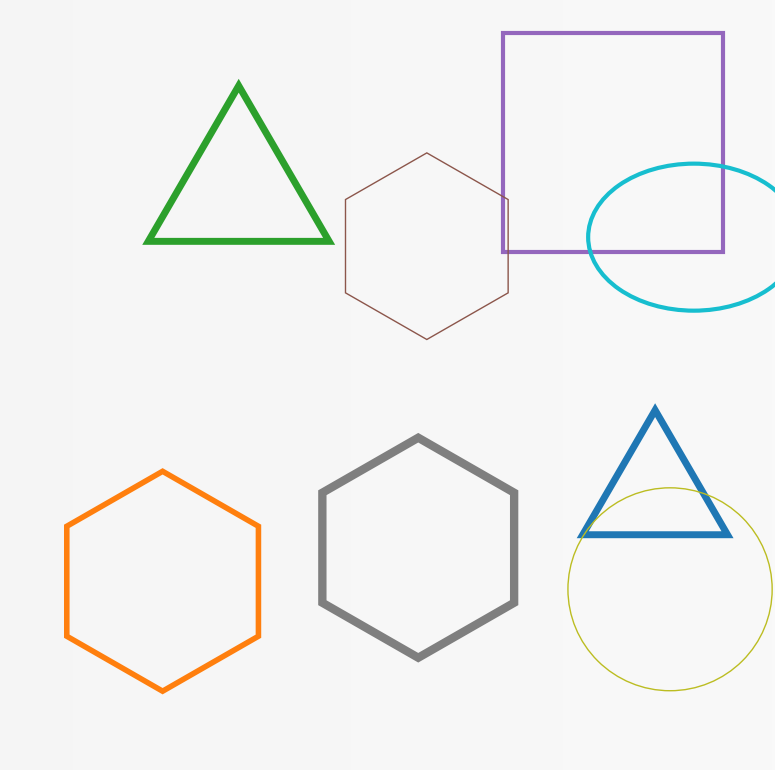[{"shape": "triangle", "thickness": 2.5, "radius": 0.54, "center": [0.845, 0.359]}, {"shape": "hexagon", "thickness": 2, "radius": 0.71, "center": [0.21, 0.245]}, {"shape": "triangle", "thickness": 2.5, "radius": 0.67, "center": [0.308, 0.754]}, {"shape": "square", "thickness": 1.5, "radius": 0.71, "center": [0.791, 0.815]}, {"shape": "hexagon", "thickness": 0.5, "radius": 0.61, "center": [0.551, 0.68]}, {"shape": "hexagon", "thickness": 3, "radius": 0.71, "center": [0.54, 0.289]}, {"shape": "circle", "thickness": 0.5, "radius": 0.66, "center": [0.865, 0.235]}, {"shape": "oval", "thickness": 1.5, "radius": 0.68, "center": [0.895, 0.692]}]